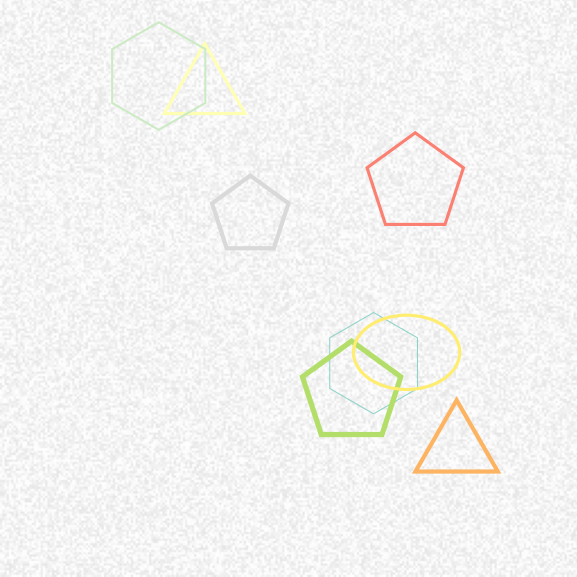[{"shape": "hexagon", "thickness": 0.5, "radius": 0.44, "center": [0.647, 0.37]}, {"shape": "triangle", "thickness": 1.5, "radius": 0.4, "center": [0.354, 0.843]}, {"shape": "pentagon", "thickness": 1.5, "radius": 0.44, "center": [0.719, 0.681]}, {"shape": "triangle", "thickness": 2, "radius": 0.41, "center": [0.791, 0.224]}, {"shape": "pentagon", "thickness": 2.5, "radius": 0.45, "center": [0.609, 0.319]}, {"shape": "pentagon", "thickness": 2, "radius": 0.35, "center": [0.433, 0.626]}, {"shape": "hexagon", "thickness": 1, "radius": 0.47, "center": [0.275, 0.867]}, {"shape": "oval", "thickness": 1.5, "radius": 0.46, "center": [0.704, 0.389]}]